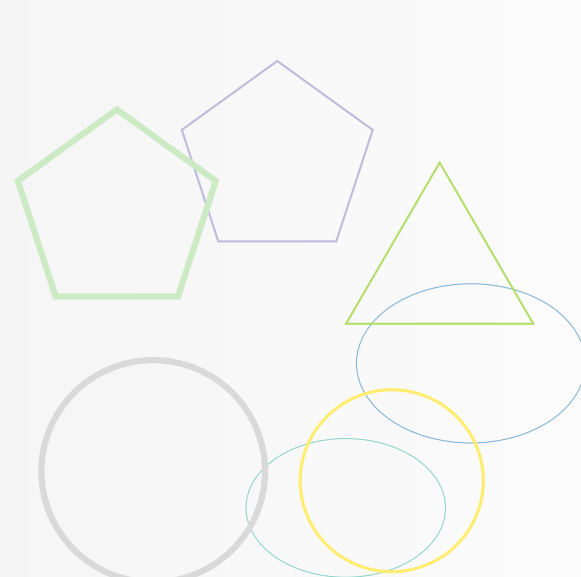[{"shape": "oval", "thickness": 0.5, "radius": 0.86, "center": [0.595, 0.12]}, {"shape": "pentagon", "thickness": 1, "radius": 0.86, "center": [0.477, 0.721]}, {"shape": "oval", "thickness": 0.5, "radius": 0.98, "center": [0.81, 0.37]}, {"shape": "triangle", "thickness": 1, "radius": 0.93, "center": [0.756, 0.532]}, {"shape": "circle", "thickness": 3, "radius": 0.96, "center": [0.264, 0.183]}, {"shape": "pentagon", "thickness": 3, "radius": 0.9, "center": [0.201, 0.63]}, {"shape": "circle", "thickness": 1.5, "radius": 0.79, "center": [0.674, 0.167]}]